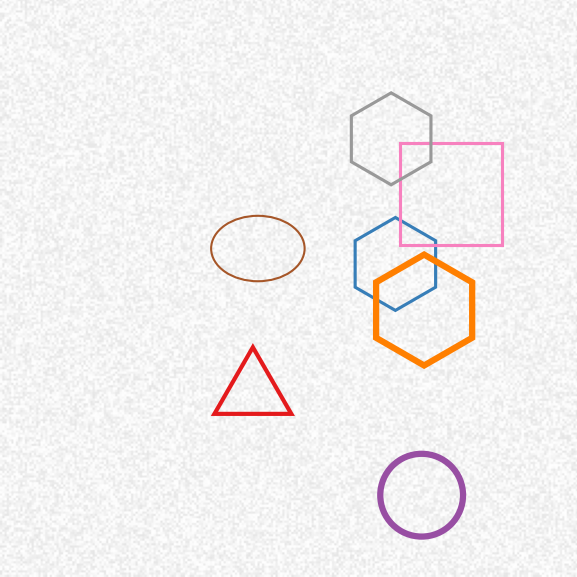[{"shape": "triangle", "thickness": 2, "radius": 0.38, "center": [0.438, 0.321]}, {"shape": "hexagon", "thickness": 1.5, "radius": 0.4, "center": [0.685, 0.542]}, {"shape": "circle", "thickness": 3, "radius": 0.36, "center": [0.73, 0.142]}, {"shape": "hexagon", "thickness": 3, "radius": 0.48, "center": [0.734, 0.462]}, {"shape": "oval", "thickness": 1, "radius": 0.4, "center": [0.447, 0.569]}, {"shape": "square", "thickness": 1.5, "radius": 0.44, "center": [0.782, 0.664]}, {"shape": "hexagon", "thickness": 1.5, "radius": 0.4, "center": [0.677, 0.759]}]